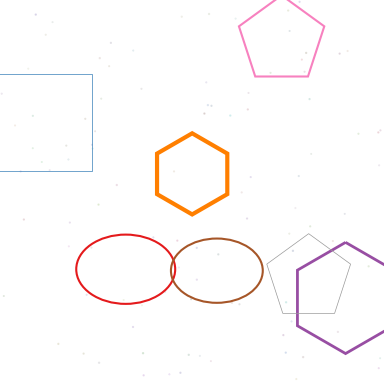[{"shape": "oval", "thickness": 1.5, "radius": 0.64, "center": [0.327, 0.301]}, {"shape": "square", "thickness": 0.5, "radius": 0.63, "center": [0.113, 0.681]}, {"shape": "hexagon", "thickness": 2, "radius": 0.72, "center": [0.898, 0.226]}, {"shape": "hexagon", "thickness": 3, "radius": 0.53, "center": [0.499, 0.548]}, {"shape": "oval", "thickness": 1.5, "radius": 0.6, "center": [0.563, 0.297]}, {"shape": "pentagon", "thickness": 1.5, "radius": 0.58, "center": [0.731, 0.896]}, {"shape": "pentagon", "thickness": 0.5, "radius": 0.57, "center": [0.802, 0.279]}]